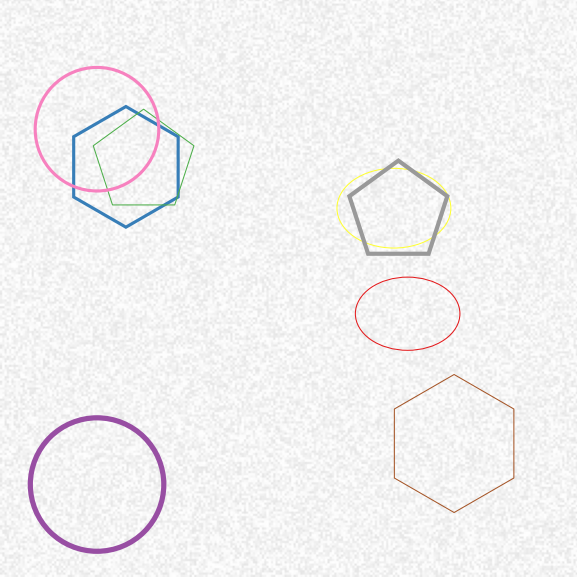[{"shape": "oval", "thickness": 0.5, "radius": 0.45, "center": [0.706, 0.456]}, {"shape": "hexagon", "thickness": 1.5, "radius": 0.52, "center": [0.218, 0.71]}, {"shape": "pentagon", "thickness": 0.5, "radius": 0.46, "center": [0.249, 0.718]}, {"shape": "circle", "thickness": 2.5, "radius": 0.58, "center": [0.168, 0.16]}, {"shape": "oval", "thickness": 0.5, "radius": 0.49, "center": [0.682, 0.639]}, {"shape": "hexagon", "thickness": 0.5, "radius": 0.6, "center": [0.786, 0.231]}, {"shape": "circle", "thickness": 1.5, "radius": 0.53, "center": [0.168, 0.775]}, {"shape": "pentagon", "thickness": 2, "radius": 0.45, "center": [0.69, 0.632]}]